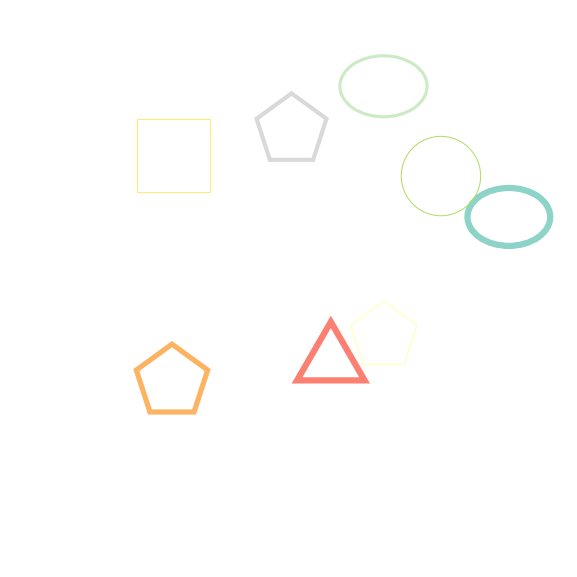[{"shape": "oval", "thickness": 3, "radius": 0.36, "center": [0.881, 0.624]}, {"shape": "pentagon", "thickness": 0.5, "radius": 0.3, "center": [0.665, 0.417]}, {"shape": "triangle", "thickness": 3, "radius": 0.34, "center": [0.573, 0.374]}, {"shape": "pentagon", "thickness": 2.5, "radius": 0.32, "center": [0.298, 0.338]}, {"shape": "circle", "thickness": 0.5, "radius": 0.34, "center": [0.764, 0.694]}, {"shape": "pentagon", "thickness": 2, "radius": 0.32, "center": [0.505, 0.774]}, {"shape": "oval", "thickness": 1.5, "radius": 0.38, "center": [0.664, 0.85]}, {"shape": "square", "thickness": 0.5, "radius": 0.32, "center": [0.3, 0.73]}]